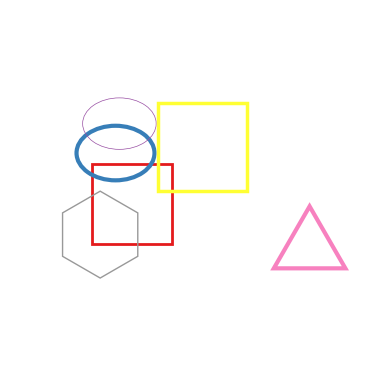[{"shape": "square", "thickness": 2, "radius": 0.52, "center": [0.343, 0.47]}, {"shape": "oval", "thickness": 3, "radius": 0.51, "center": [0.3, 0.602]}, {"shape": "oval", "thickness": 0.5, "radius": 0.48, "center": [0.31, 0.679]}, {"shape": "square", "thickness": 2.5, "radius": 0.58, "center": [0.526, 0.618]}, {"shape": "triangle", "thickness": 3, "radius": 0.54, "center": [0.804, 0.357]}, {"shape": "hexagon", "thickness": 1, "radius": 0.56, "center": [0.26, 0.391]}]